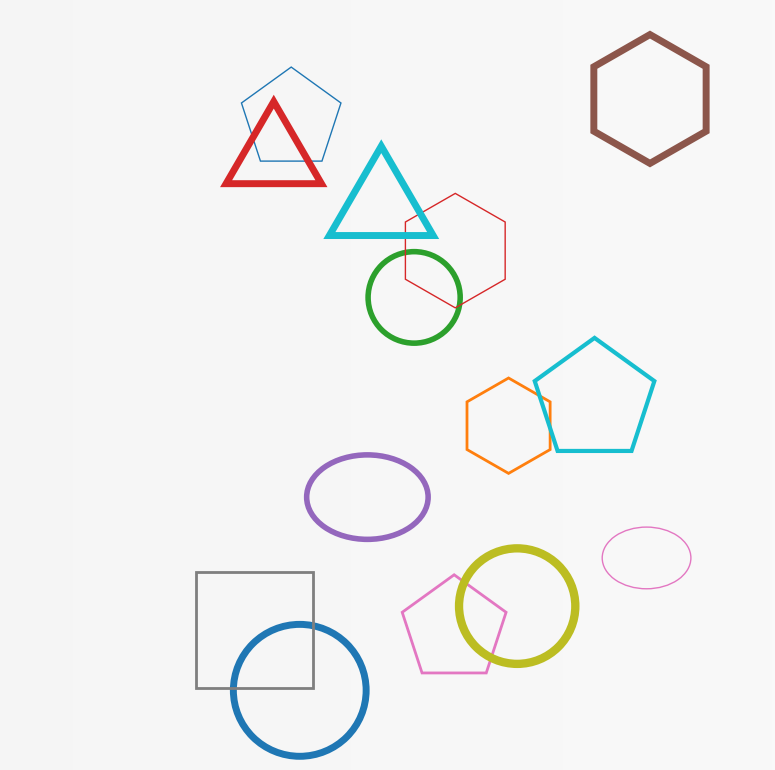[{"shape": "pentagon", "thickness": 0.5, "radius": 0.34, "center": [0.376, 0.845]}, {"shape": "circle", "thickness": 2.5, "radius": 0.43, "center": [0.387, 0.103]}, {"shape": "hexagon", "thickness": 1, "radius": 0.31, "center": [0.656, 0.447]}, {"shape": "circle", "thickness": 2, "radius": 0.3, "center": [0.534, 0.614]}, {"shape": "hexagon", "thickness": 0.5, "radius": 0.37, "center": [0.587, 0.675]}, {"shape": "triangle", "thickness": 2.5, "radius": 0.36, "center": [0.353, 0.797]}, {"shape": "oval", "thickness": 2, "radius": 0.39, "center": [0.474, 0.354]}, {"shape": "hexagon", "thickness": 2.5, "radius": 0.42, "center": [0.839, 0.871]}, {"shape": "pentagon", "thickness": 1, "radius": 0.35, "center": [0.586, 0.183]}, {"shape": "oval", "thickness": 0.5, "radius": 0.29, "center": [0.834, 0.275]}, {"shape": "square", "thickness": 1, "radius": 0.38, "center": [0.329, 0.182]}, {"shape": "circle", "thickness": 3, "radius": 0.38, "center": [0.667, 0.213]}, {"shape": "pentagon", "thickness": 1.5, "radius": 0.41, "center": [0.767, 0.48]}, {"shape": "triangle", "thickness": 2.5, "radius": 0.39, "center": [0.492, 0.733]}]